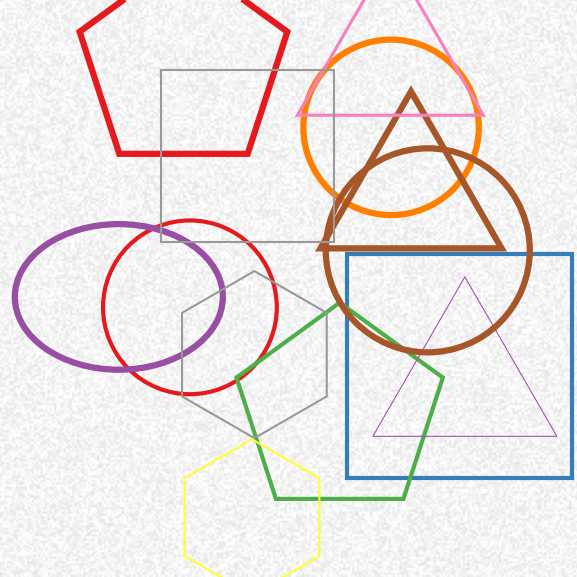[{"shape": "circle", "thickness": 2, "radius": 0.75, "center": [0.329, 0.467]}, {"shape": "pentagon", "thickness": 3, "radius": 0.95, "center": [0.318, 0.886]}, {"shape": "square", "thickness": 2, "radius": 0.97, "center": [0.795, 0.365]}, {"shape": "pentagon", "thickness": 2, "radius": 0.94, "center": [0.588, 0.287]}, {"shape": "triangle", "thickness": 0.5, "radius": 0.92, "center": [0.805, 0.336]}, {"shape": "oval", "thickness": 3, "radius": 0.9, "center": [0.206, 0.485]}, {"shape": "circle", "thickness": 3, "radius": 0.76, "center": [0.677, 0.779]}, {"shape": "hexagon", "thickness": 1, "radius": 0.67, "center": [0.436, 0.104]}, {"shape": "circle", "thickness": 3, "radius": 0.88, "center": [0.741, 0.566]}, {"shape": "triangle", "thickness": 3, "radius": 0.91, "center": [0.712, 0.66]}, {"shape": "triangle", "thickness": 1.5, "radius": 0.93, "center": [0.676, 0.893]}, {"shape": "square", "thickness": 1, "radius": 0.75, "center": [0.429, 0.729]}, {"shape": "hexagon", "thickness": 1, "radius": 0.72, "center": [0.441, 0.385]}]